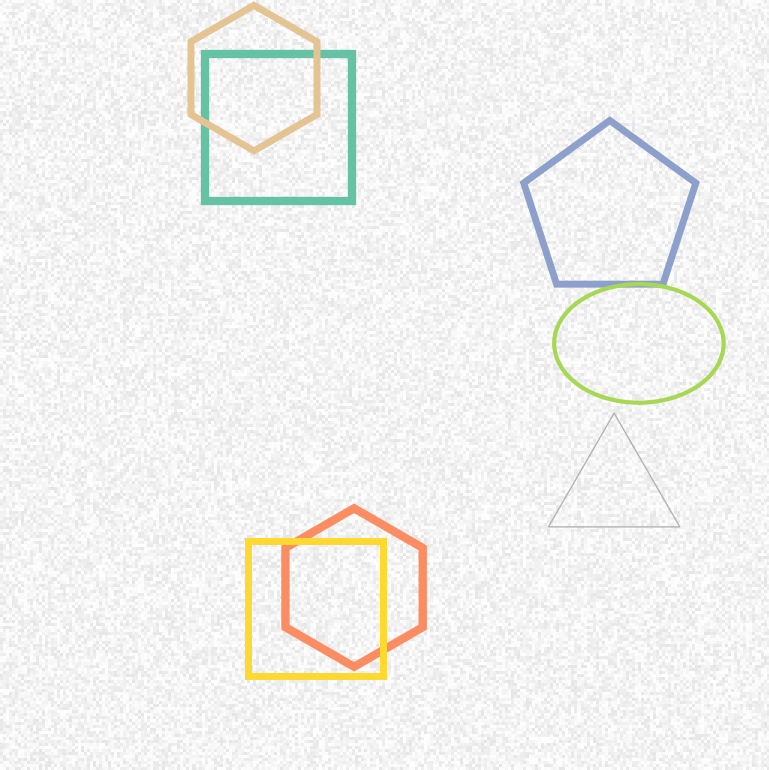[{"shape": "square", "thickness": 3, "radius": 0.48, "center": [0.362, 0.835]}, {"shape": "hexagon", "thickness": 3, "radius": 0.51, "center": [0.46, 0.237]}, {"shape": "pentagon", "thickness": 2.5, "radius": 0.59, "center": [0.792, 0.726]}, {"shape": "oval", "thickness": 1.5, "radius": 0.55, "center": [0.83, 0.554]}, {"shape": "square", "thickness": 2.5, "radius": 0.44, "center": [0.41, 0.21]}, {"shape": "hexagon", "thickness": 2.5, "radius": 0.47, "center": [0.33, 0.899]}, {"shape": "triangle", "thickness": 0.5, "radius": 0.49, "center": [0.798, 0.365]}]